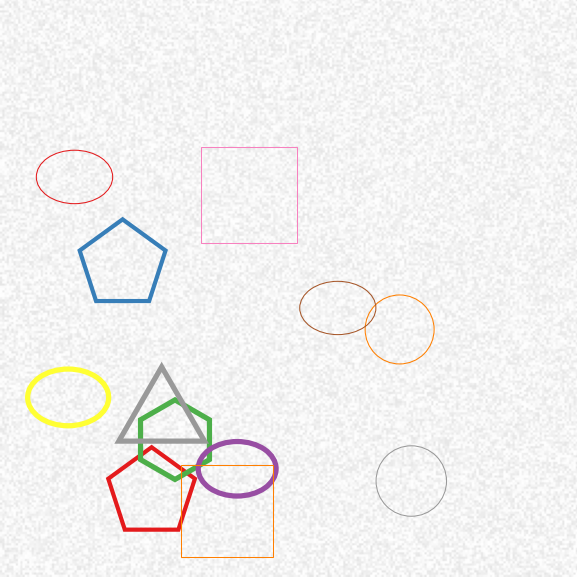[{"shape": "oval", "thickness": 0.5, "radius": 0.33, "center": [0.129, 0.693]}, {"shape": "pentagon", "thickness": 2, "radius": 0.39, "center": [0.262, 0.146]}, {"shape": "pentagon", "thickness": 2, "radius": 0.39, "center": [0.212, 0.541]}, {"shape": "hexagon", "thickness": 2.5, "radius": 0.34, "center": [0.303, 0.238]}, {"shape": "oval", "thickness": 2.5, "radius": 0.34, "center": [0.411, 0.187]}, {"shape": "circle", "thickness": 0.5, "radius": 0.3, "center": [0.692, 0.429]}, {"shape": "square", "thickness": 0.5, "radius": 0.4, "center": [0.394, 0.114]}, {"shape": "oval", "thickness": 2.5, "radius": 0.35, "center": [0.118, 0.311]}, {"shape": "oval", "thickness": 0.5, "radius": 0.33, "center": [0.585, 0.466]}, {"shape": "square", "thickness": 0.5, "radius": 0.41, "center": [0.431, 0.661]}, {"shape": "triangle", "thickness": 2.5, "radius": 0.43, "center": [0.28, 0.278]}, {"shape": "circle", "thickness": 0.5, "radius": 0.31, "center": [0.712, 0.166]}]